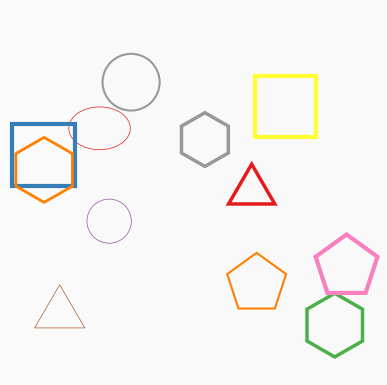[{"shape": "oval", "thickness": 0.5, "radius": 0.4, "center": [0.257, 0.667]}, {"shape": "triangle", "thickness": 2.5, "radius": 0.34, "center": [0.65, 0.505]}, {"shape": "square", "thickness": 3, "radius": 0.41, "center": [0.111, 0.598]}, {"shape": "hexagon", "thickness": 2.5, "radius": 0.41, "center": [0.864, 0.156]}, {"shape": "circle", "thickness": 0.5, "radius": 0.29, "center": [0.282, 0.426]}, {"shape": "pentagon", "thickness": 1.5, "radius": 0.4, "center": [0.662, 0.263]}, {"shape": "hexagon", "thickness": 2, "radius": 0.42, "center": [0.114, 0.559]}, {"shape": "square", "thickness": 3, "radius": 0.39, "center": [0.736, 0.723]}, {"shape": "triangle", "thickness": 0.5, "radius": 0.37, "center": [0.154, 0.186]}, {"shape": "pentagon", "thickness": 3, "radius": 0.42, "center": [0.894, 0.307]}, {"shape": "circle", "thickness": 1.5, "radius": 0.37, "center": [0.338, 0.787]}, {"shape": "hexagon", "thickness": 2.5, "radius": 0.35, "center": [0.529, 0.638]}]